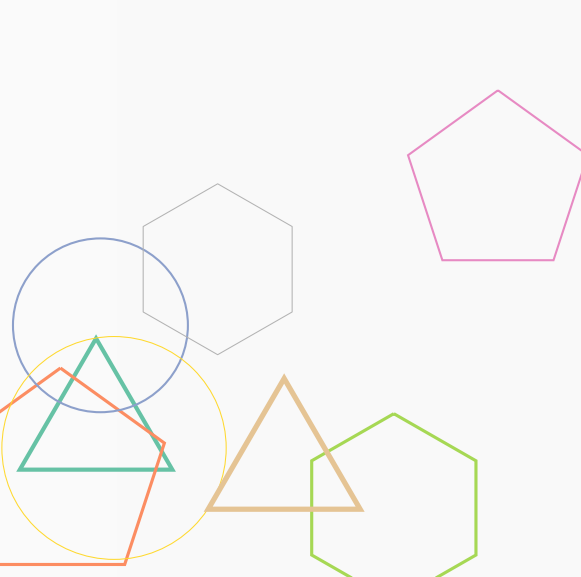[{"shape": "triangle", "thickness": 2, "radius": 0.76, "center": [0.165, 0.262]}, {"shape": "pentagon", "thickness": 1.5, "radius": 0.94, "center": [0.104, 0.174]}, {"shape": "circle", "thickness": 1, "radius": 0.75, "center": [0.173, 0.436]}, {"shape": "pentagon", "thickness": 1, "radius": 0.81, "center": [0.857, 0.68]}, {"shape": "hexagon", "thickness": 1.5, "radius": 0.82, "center": [0.678, 0.12]}, {"shape": "circle", "thickness": 0.5, "radius": 0.96, "center": [0.196, 0.223]}, {"shape": "triangle", "thickness": 2.5, "radius": 0.75, "center": [0.489, 0.193]}, {"shape": "hexagon", "thickness": 0.5, "radius": 0.74, "center": [0.374, 0.533]}]